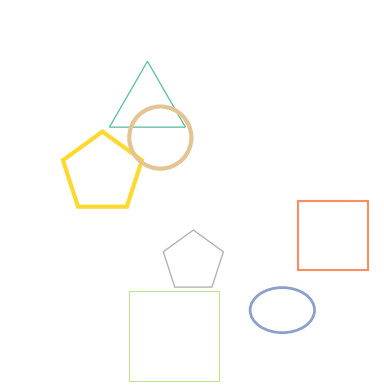[{"shape": "triangle", "thickness": 1, "radius": 0.57, "center": [0.383, 0.727]}, {"shape": "square", "thickness": 1.5, "radius": 0.45, "center": [0.865, 0.388]}, {"shape": "oval", "thickness": 2, "radius": 0.42, "center": [0.733, 0.194]}, {"shape": "square", "thickness": 0.5, "radius": 0.58, "center": [0.452, 0.128]}, {"shape": "pentagon", "thickness": 3, "radius": 0.54, "center": [0.266, 0.55]}, {"shape": "circle", "thickness": 3, "radius": 0.4, "center": [0.416, 0.643]}, {"shape": "pentagon", "thickness": 1, "radius": 0.41, "center": [0.502, 0.321]}]